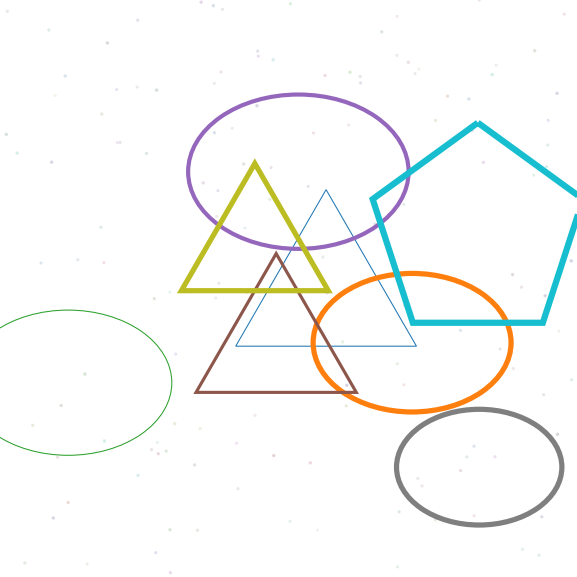[{"shape": "triangle", "thickness": 0.5, "radius": 0.9, "center": [0.565, 0.49]}, {"shape": "oval", "thickness": 2.5, "radius": 0.86, "center": [0.714, 0.406]}, {"shape": "oval", "thickness": 0.5, "radius": 0.9, "center": [0.118, 0.336]}, {"shape": "oval", "thickness": 2, "radius": 0.95, "center": [0.517, 0.702]}, {"shape": "triangle", "thickness": 1.5, "radius": 0.8, "center": [0.478, 0.4]}, {"shape": "oval", "thickness": 2.5, "radius": 0.72, "center": [0.83, 0.19]}, {"shape": "triangle", "thickness": 2.5, "radius": 0.73, "center": [0.441, 0.569]}, {"shape": "pentagon", "thickness": 3, "radius": 0.96, "center": [0.827, 0.595]}]